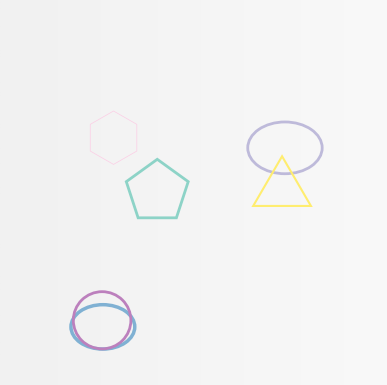[{"shape": "pentagon", "thickness": 2, "radius": 0.42, "center": [0.406, 0.502]}, {"shape": "oval", "thickness": 2, "radius": 0.48, "center": [0.735, 0.616]}, {"shape": "oval", "thickness": 2.5, "radius": 0.41, "center": [0.265, 0.151]}, {"shape": "hexagon", "thickness": 0.5, "radius": 0.35, "center": [0.293, 0.642]}, {"shape": "circle", "thickness": 2, "radius": 0.37, "center": [0.263, 0.168]}, {"shape": "triangle", "thickness": 1.5, "radius": 0.43, "center": [0.728, 0.508]}]